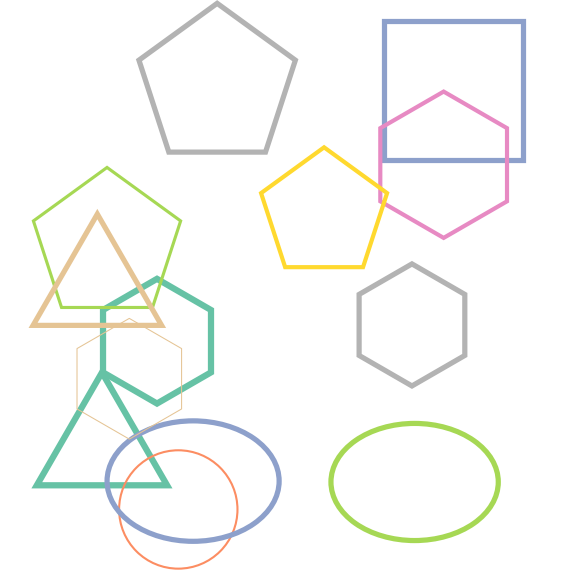[{"shape": "triangle", "thickness": 3, "radius": 0.65, "center": [0.177, 0.224]}, {"shape": "hexagon", "thickness": 3, "radius": 0.54, "center": [0.272, 0.408]}, {"shape": "circle", "thickness": 1, "radius": 0.51, "center": [0.309, 0.117]}, {"shape": "square", "thickness": 2.5, "radius": 0.6, "center": [0.786, 0.843]}, {"shape": "oval", "thickness": 2.5, "radius": 0.74, "center": [0.334, 0.166]}, {"shape": "hexagon", "thickness": 2, "radius": 0.63, "center": [0.768, 0.714]}, {"shape": "oval", "thickness": 2.5, "radius": 0.72, "center": [0.718, 0.165]}, {"shape": "pentagon", "thickness": 1.5, "radius": 0.67, "center": [0.185, 0.575]}, {"shape": "pentagon", "thickness": 2, "radius": 0.57, "center": [0.561, 0.629]}, {"shape": "hexagon", "thickness": 0.5, "radius": 0.52, "center": [0.224, 0.343]}, {"shape": "triangle", "thickness": 2.5, "radius": 0.64, "center": [0.169, 0.5]}, {"shape": "pentagon", "thickness": 2.5, "radius": 0.71, "center": [0.376, 0.851]}, {"shape": "hexagon", "thickness": 2.5, "radius": 0.53, "center": [0.713, 0.436]}]